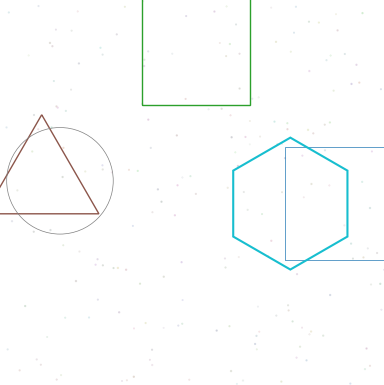[{"shape": "square", "thickness": 0.5, "radius": 0.73, "center": [0.886, 0.472]}, {"shape": "square", "thickness": 1, "radius": 0.7, "center": [0.509, 0.868]}, {"shape": "triangle", "thickness": 1, "radius": 0.86, "center": [0.108, 0.53]}, {"shape": "circle", "thickness": 0.5, "radius": 0.69, "center": [0.156, 0.53]}, {"shape": "hexagon", "thickness": 1.5, "radius": 0.86, "center": [0.754, 0.471]}]